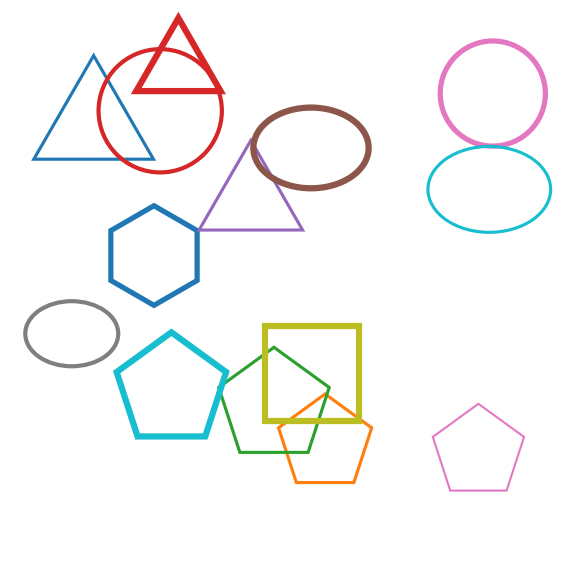[{"shape": "hexagon", "thickness": 2.5, "radius": 0.43, "center": [0.267, 0.557]}, {"shape": "triangle", "thickness": 1.5, "radius": 0.6, "center": [0.162, 0.783]}, {"shape": "pentagon", "thickness": 1.5, "radius": 0.42, "center": [0.563, 0.232]}, {"shape": "pentagon", "thickness": 1.5, "radius": 0.5, "center": [0.474, 0.297]}, {"shape": "circle", "thickness": 2, "radius": 0.53, "center": [0.277, 0.807]}, {"shape": "triangle", "thickness": 3, "radius": 0.42, "center": [0.309, 0.884]}, {"shape": "triangle", "thickness": 1.5, "radius": 0.52, "center": [0.434, 0.653]}, {"shape": "oval", "thickness": 3, "radius": 0.5, "center": [0.539, 0.743]}, {"shape": "circle", "thickness": 2.5, "radius": 0.46, "center": [0.853, 0.837]}, {"shape": "pentagon", "thickness": 1, "radius": 0.42, "center": [0.828, 0.217]}, {"shape": "oval", "thickness": 2, "radius": 0.4, "center": [0.124, 0.421]}, {"shape": "square", "thickness": 3, "radius": 0.41, "center": [0.54, 0.353]}, {"shape": "oval", "thickness": 1.5, "radius": 0.53, "center": [0.847, 0.671]}, {"shape": "pentagon", "thickness": 3, "radius": 0.5, "center": [0.297, 0.324]}]